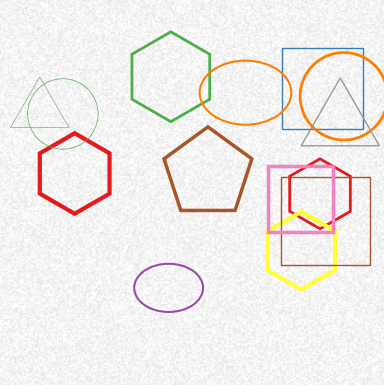[{"shape": "hexagon", "thickness": 3, "radius": 0.52, "center": [0.194, 0.549]}, {"shape": "hexagon", "thickness": 2, "radius": 0.45, "center": [0.831, 0.497]}, {"shape": "square", "thickness": 1, "radius": 0.53, "center": [0.837, 0.77]}, {"shape": "hexagon", "thickness": 2, "radius": 0.58, "center": [0.444, 0.801]}, {"shape": "circle", "thickness": 0.5, "radius": 0.46, "center": [0.163, 0.704]}, {"shape": "oval", "thickness": 1.5, "radius": 0.45, "center": [0.438, 0.252]}, {"shape": "circle", "thickness": 2, "radius": 0.57, "center": [0.893, 0.75]}, {"shape": "oval", "thickness": 1.5, "radius": 0.59, "center": [0.638, 0.759]}, {"shape": "hexagon", "thickness": 3, "radius": 0.51, "center": [0.783, 0.349]}, {"shape": "square", "thickness": 1, "radius": 0.57, "center": [0.846, 0.427]}, {"shape": "pentagon", "thickness": 2.5, "radius": 0.6, "center": [0.54, 0.55]}, {"shape": "square", "thickness": 2.5, "radius": 0.43, "center": [0.781, 0.483]}, {"shape": "triangle", "thickness": 1, "radius": 0.59, "center": [0.884, 0.68]}, {"shape": "triangle", "thickness": 0.5, "radius": 0.44, "center": [0.103, 0.712]}]